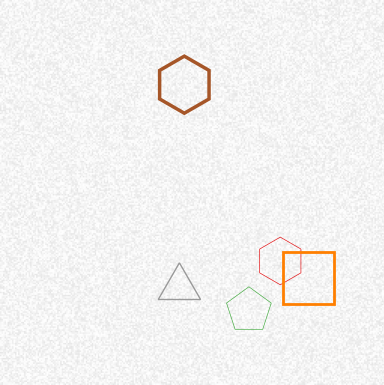[{"shape": "hexagon", "thickness": 0.5, "radius": 0.31, "center": [0.728, 0.322]}, {"shape": "pentagon", "thickness": 0.5, "radius": 0.31, "center": [0.646, 0.194]}, {"shape": "square", "thickness": 2, "radius": 0.34, "center": [0.801, 0.278]}, {"shape": "hexagon", "thickness": 2.5, "radius": 0.37, "center": [0.479, 0.78]}, {"shape": "triangle", "thickness": 1, "radius": 0.32, "center": [0.466, 0.254]}]